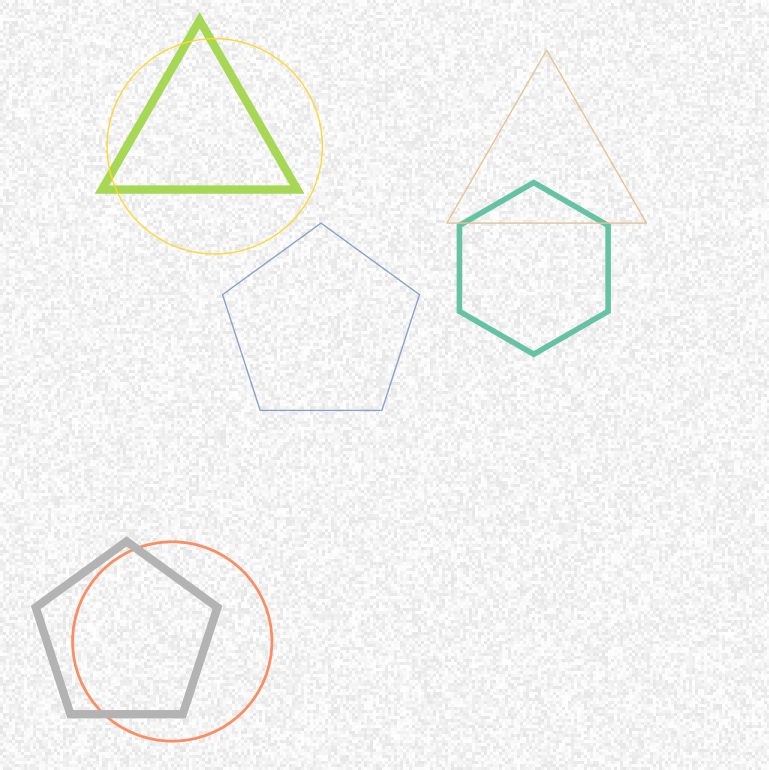[{"shape": "hexagon", "thickness": 2, "radius": 0.56, "center": [0.693, 0.651]}, {"shape": "circle", "thickness": 1, "radius": 0.65, "center": [0.224, 0.167]}, {"shape": "pentagon", "thickness": 0.5, "radius": 0.67, "center": [0.417, 0.576]}, {"shape": "triangle", "thickness": 3, "radius": 0.73, "center": [0.259, 0.827]}, {"shape": "circle", "thickness": 0.5, "radius": 0.7, "center": [0.279, 0.81]}, {"shape": "triangle", "thickness": 0.5, "radius": 0.75, "center": [0.71, 0.785]}, {"shape": "pentagon", "thickness": 3, "radius": 0.62, "center": [0.164, 0.173]}]